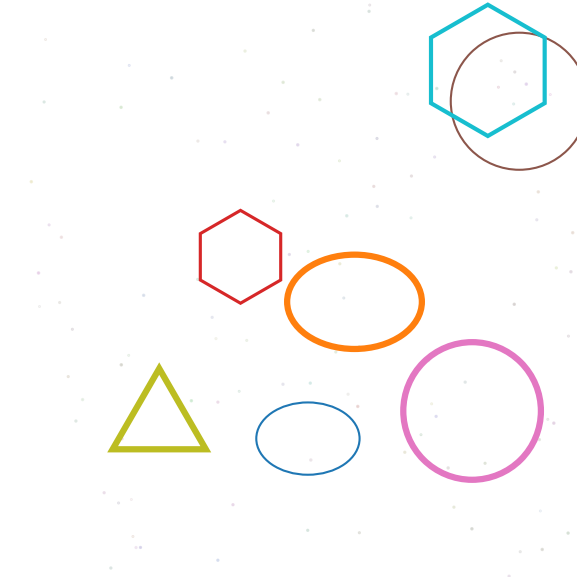[{"shape": "oval", "thickness": 1, "radius": 0.45, "center": [0.533, 0.24]}, {"shape": "oval", "thickness": 3, "radius": 0.58, "center": [0.614, 0.477]}, {"shape": "hexagon", "thickness": 1.5, "radius": 0.4, "center": [0.416, 0.554]}, {"shape": "circle", "thickness": 1, "radius": 0.59, "center": [0.899, 0.824]}, {"shape": "circle", "thickness": 3, "radius": 0.6, "center": [0.817, 0.287]}, {"shape": "triangle", "thickness": 3, "radius": 0.47, "center": [0.276, 0.268]}, {"shape": "hexagon", "thickness": 2, "radius": 0.57, "center": [0.845, 0.877]}]